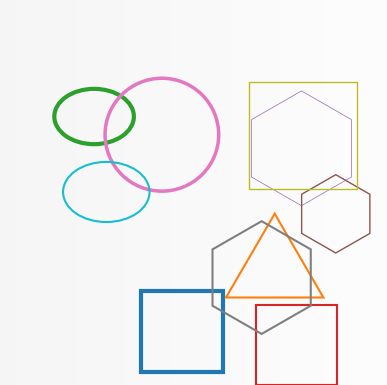[{"shape": "square", "thickness": 3, "radius": 0.53, "center": [0.469, 0.139]}, {"shape": "triangle", "thickness": 1.5, "radius": 0.73, "center": [0.709, 0.3]}, {"shape": "oval", "thickness": 3, "radius": 0.51, "center": [0.243, 0.697]}, {"shape": "square", "thickness": 1.5, "radius": 0.52, "center": [0.765, 0.104]}, {"shape": "hexagon", "thickness": 0.5, "radius": 0.75, "center": [0.778, 0.615]}, {"shape": "hexagon", "thickness": 1, "radius": 0.51, "center": [0.866, 0.445]}, {"shape": "circle", "thickness": 2.5, "radius": 0.73, "center": [0.418, 0.65]}, {"shape": "hexagon", "thickness": 1.5, "radius": 0.73, "center": [0.675, 0.279]}, {"shape": "square", "thickness": 1, "radius": 0.7, "center": [0.783, 0.648]}, {"shape": "oval", "thickness": 1.5, "radius": 0.56, "center": [0.274, 0.501]}]